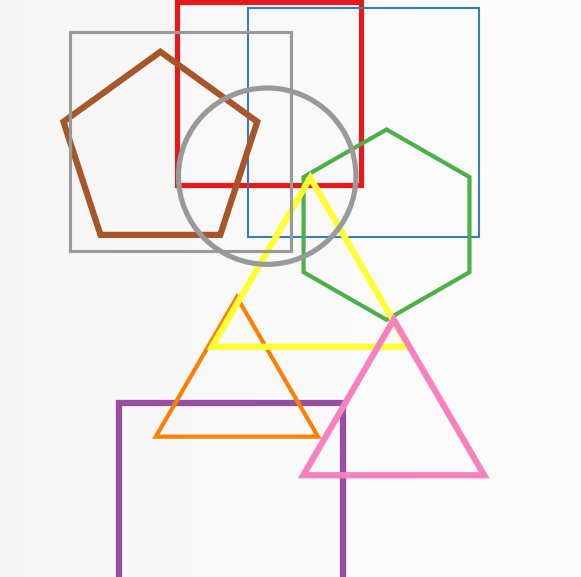[{"shape": "square", "thickness": 2.5, "radius": 0.79, "center": [0.463, 0.837]}, {"shape": "square", "thickness": 1, "radius": 0.99, "center": [0.625, 0.787]}, {"shape": "hexagon", "thickness": 2, "radius": 0.82, "center": [0.665, 0.61]}, {"shape": "square", "thickness": 3, "radius": 0.96, "center": [0.398, 0.108]}, {"shape": "triangle", "thickness": 2, "radius": 0.81, "center": [0.408, 0.324]}, {"shape": "triangle", "thickness": 3, "radius": 0.98, "center": [0.534, 0.496]}, {"shape": "pentagon", "thickness": 3, "radius": 0.88, "center": [0.276, 0.734]}, {"shape": "triangle", "thickness": 3, "radius": 0.9, "center": [0.677, 0.266]}, {"shape": "circle", "thickness": 2.5, "radius": 0.76, "center": [0.46, 0.694]}, {"shape": "square", "thickness": 1.5, "radius": 0.95, "center": [0.311, 0.754]}]